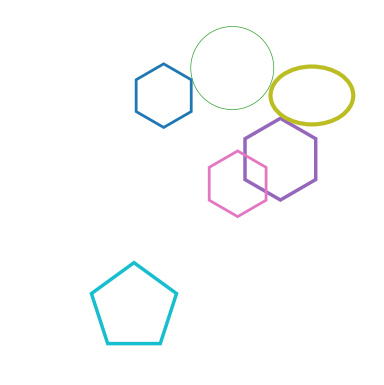[{"shape": "hexagon", "thickness": 2, "radius": 0.41, "center": [0.425, 0.752]}, {"shape": "circle", "thickness": 0.5, "radius": 0.54, "center": [0.603, 0.823]}, {"shape": "hexagon", "thickness": 2.5, "radius": 0.53, "center": [0.728, 0.587]}, {"shape": "hexagon", "thickness": 2, "radius": 0.43, "center": [0.617, 0.523]}, {"shape": "oval", "thickness": 3, "radius": 0.54, "center": [0.81, 0.752]}, {"shape": "pentagon", "thickness": 2.5, "radius": 0.58, "center": [0.348, 0.202]}]